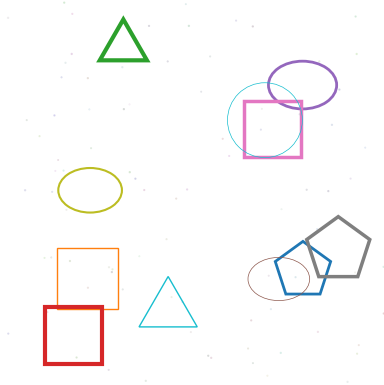[{"shape": "pentagon", "thickness": 2, "radius": 0.38, "center": [0.787, 0.297]}, {"shape": "square", "thickness": 1, "radius": 0.4, "center": [0.227, 0.277]}, {"shape": "triangle", "thickness": 3, "radius": 0.35, "center": [0.32, 0.879]}, {"shape": "square", "thickness": 3, "radius": 0.37, "center": [0.19, 0.128]}, {"shape": "oval", "thickness": 2, "radius": 0.44, "center": [0.786, 0.779]}, {"shape": "oval", "thickness": 0.5, "radius": 0.4, "center": [0.724, 0.275]}, {"shape": "square", "thickness": 2.5, "radius": 0.37, "center": [0.707, 0.665]}, {"shape": "pentagon", "thickness": 2.5, "radius": 0.43, "center": [0.879, 0.351]}, {"shape": "oval", "thickness": 1.5, "radius": 0.41, "center": [0.234, 0.506]}, {"shape": "circle", "thickness": 0.5, "radius": 0.49, "center": [0.688, 0.688]}, {"shape": "triangle", "thickness": 1, "radius": 0.44, "center": [0.437, 0.195]}]